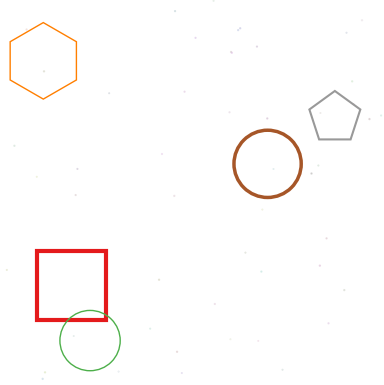[{"shape": "square", "thickness": 3, "radius": 0.45, "center": [0.186, 0.258]}, {"shape": "circle", "thickness": 1, "radius": 0.39, "center": [0.234, 0.115]}, {"shape": "hexagon", "thickness": 1, "radius": 0.5, "center": [0.112, 0.842]}, {"shape": "circle", "thickness": 2.5, "radius": 0.44, "center": [0.695, 0.574]}, {"shape": "pentagon", "thickness": 1.5, "radius": 0.35, "center": [0.87, 0.694]}]